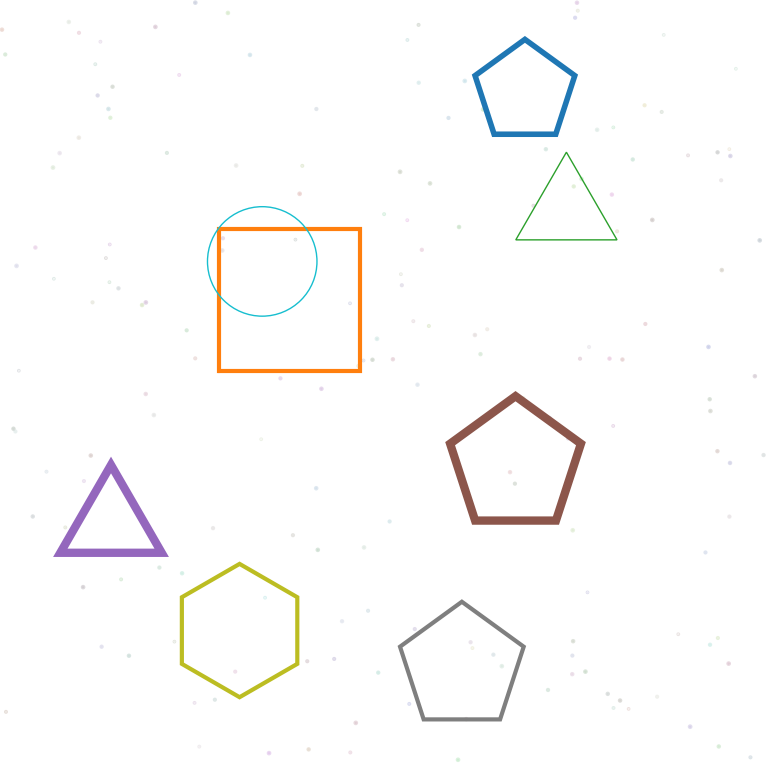[{"shape": "pentagon", "thickness": 2, "radius": 0.34, "center": [0.682, 0.881]}, {"shape": "square", "thickness": 1.5, "radius": 0.46, "center": [0.376, 0.61]}, {"shape": "triangle", "thickness": 0.5, "radius": 0.38, "center": [0.736, 0.726]}, {"shape": "triangle", "thickness": 3, "radius": 0.38, "center": [0.144, 0.32]}, {"shape": "pentagon", "thickness": 3, "radius": 0.45, "center": [0.67, 0.396]}, {"shape": "pentagon", "thickness": 1.5, "radius": 0.42, "center": [0.6, 0.134]}, {"shape": "hexagon", "thickness": 1.5, "radius": 0.43, "center": [0.311, 0.181]}, {"shape": "circle", "thickness": 0.5, "radius": 0.36, "center": [0.341, 0.66]}]